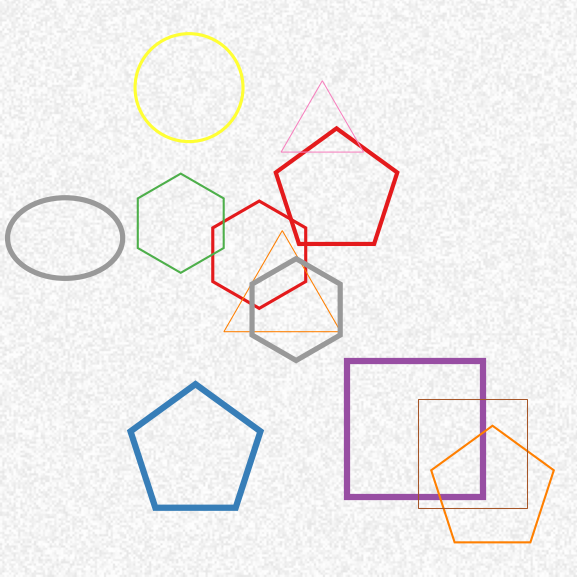[{"shape": "hexagon", "thickness": 1.5, "radius": 0.46, "center": [0.449, 0.558]}, {"shape": "pentagon", "thickness": 2, "radius": 0.55, "center": [0.583, 0.666]}, {"shape": "pentagon", "thickness": 3, "radius": 0.59, "center": [0.339, 0.216]}, {"shape": "hexagon", "thickness": 1, "radius": 0.43, "center": [0.313, 0.613]}, {"shape": "square", "thickness": 3, "radius": 0.59, "center": [0.719, 0.257]}, {"shape": "pentagon", "thickness": 1, "radius": 0.56, "center": [0.853, 0.15]}, {"shape": "triangle", "thickness": 0.5, "radius": 0.58, "center": [0.489, 0.483]}, {"shape": "circle", "thickness": 1.5, "radius": 0.47, "center": [0.327, 0.847]}, {"shape": "square", "thickness": 0.5, "radius": 0.47, "center": [0.818, 0.214]}, {"shape": "triangle", "thickness": 0.5, "radius": 0.41, "center": [0.558, 0.777]}, {"shape": "oval", "thickness": 2.5, "radius": 0.5, "center": [0.113, 0.587]}, {"shape": "hexagon", "thickness": 2.5, "radius": 0.44, "center": [0.513, 0.463]}]